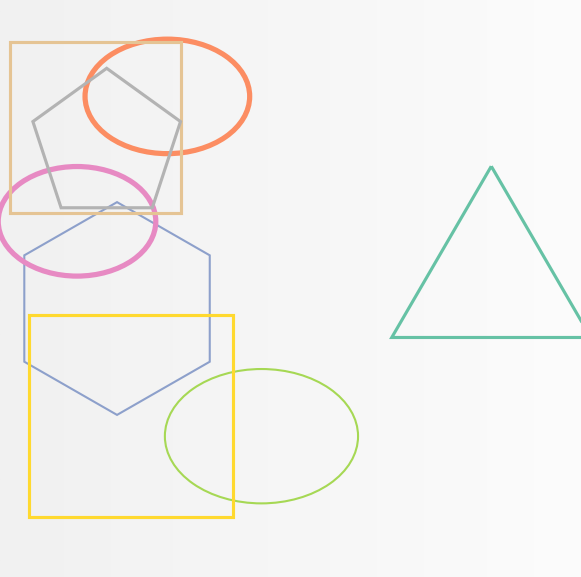[{"shape": "triangle", "thickness": 1.5, "radius": 0.99, "center": [0.845, 0.514]}, {"shape": "oval", "thickness": 2.5, "radius": 0.71, "center": [0.288, 0.832]}, {"shape": "hexagon", "thickness": 1, "radius": 0.92, "center": [0.201, 0.465]}, {"shape": "oval", "thickness": 2.5, "radius": 0.68, "center": [0.132, 0.616]}, {"shape": "oval", "thickness": 1, "radius": 0.83, "center": [0.45, 0.244]}, {"shape": "square", "thickness": 1.5, "radius": 0.87, "center": [0.226, 0.279]}, {"shape": "square", "thickness": 1.5, "radius": 0.74, "center": [0.164, 0.778]}, {"shape": "pentagon", "thickness": 1.5, "radius": 0.67, "center": [0.184, 0.747]}]